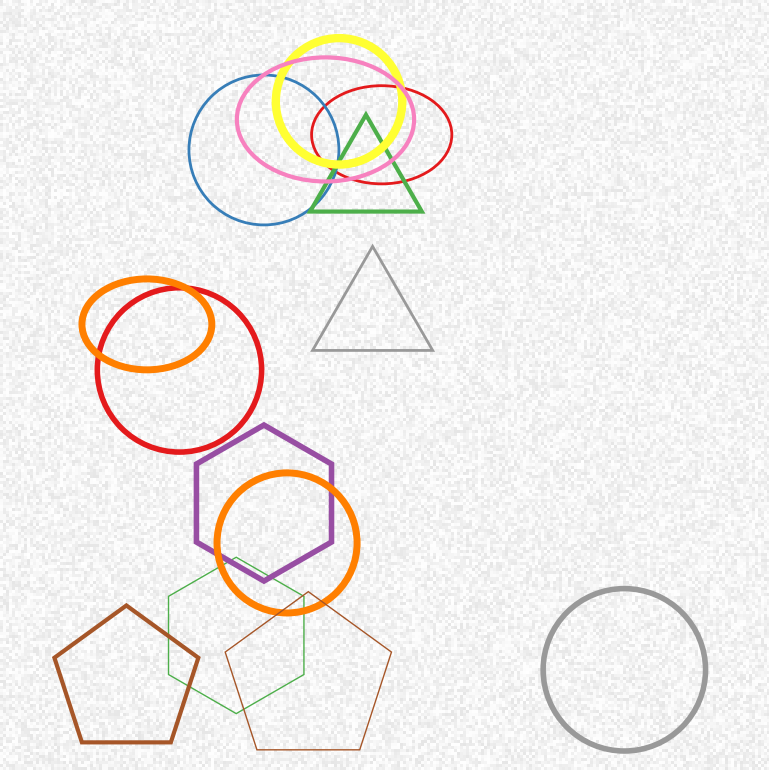[{"shape": "circle", "thickness": 2, "radius": 0.53, "center": [0.233, 0.52]}, {"shape": "oval", "thickness": 1, "radius": 0.46, "center": [0.496, 0.825]}, {"shape": "circle", "thickness": 1, "radius": 0.49, "center": [0.343, 0.805]}, {"shape": "hexagon", "thickness": 0.5, "radius": 0.51, "center": [0.307, 0.175]}, {"shape": "triangle", "thickness": 1.5, "radius": 0.42, "center": [0.475, 0.767]}, {"shape": "hexagon", "thickness": 2, "radius": 0.51, "center": [0.343, 0.347]}, {"shape": "circle", "thickness": 2.5, "radius": 0.45, "center": [0.373, 0.295]}, {"shape": "oval", "thickness": 2.5, "radius": 0.42, "center": [0.191, 0.579]}, {"shape": "circle", "thickness": 3, "radius": 0.41, "center": [0.44, 0.868]}, {"shape": "pentagon", "thickness": 0.5, "radius": 0.57, "center": [0.4, 0.118]}, {"shape": "pentagon", "thickness": 1.5, "radius": 0.49, "center": [0.164, 0.115]}, {"shape": "oval", "thickness": 1.5, "radius": 0.58, "center": [0.423, 0.845]}, {"shape": "circle", "thickness": 2, "radius": 0.53, "center": [0.811, 0.13]}, {"shape": "triangle", "thickness": 1, "radius": 0.45, "center": [0.484, 0.59]}]